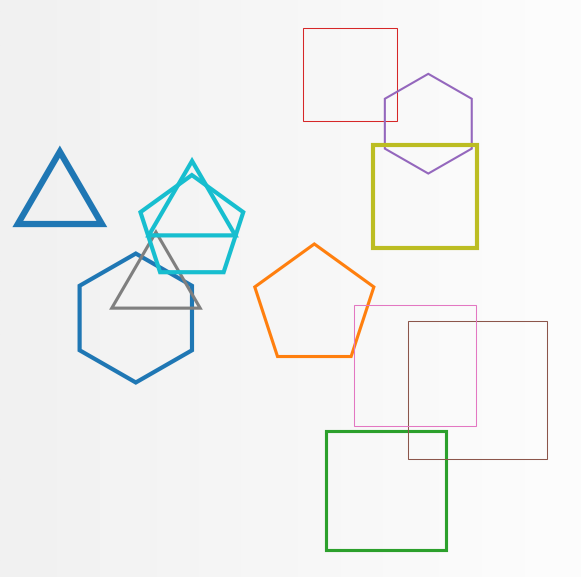[{"shape": "triangle", "thickness": 3, "radius": 0.42, "center": [0.103, 0.653]}, {"shape": "hexagon", "thickness": 2, "radius": 0.56, "center": [0.234, 0.448]}, {"shape": "pentagon", "thickness": 1.5, "radius": 0.54, "center": [0.541, 0.469]}, {"shape": "square", "thickness": 1.5, "radius": 0.51, "center": [0.665, 0.15]}, {"shape": "square", "thickness": 0.5, "radius": 0.4, "center": [0.602, 0.87]}, {"shape": "hexagon", "thickness": 1, "radius": 0.43, "center": [0.737, 0.785]}, {"shape": "square", "thickness": 0.5, "radius": 0.6, "center": [0.821, 0.324]}, {"shape": "square", "thickness": 0.5, "radius": 0.52, "center": [0.714, 0.366]}, {"shape": "triangle", "thickness": 1.5, "radius": 0.44, "center": [0.268, 0.509]}, {"shape": "square", "thickness": 2, "radius": 0.45, "center": [0.731, 0.659]}, {"shape": "triangle", "thickness": 2, "radius": 0.43, "center": [0.33, 0.635]}, {"shape": "pentagon", "thickness": 2, "radius": 0.46, "center": [0.33, 0.603]}]